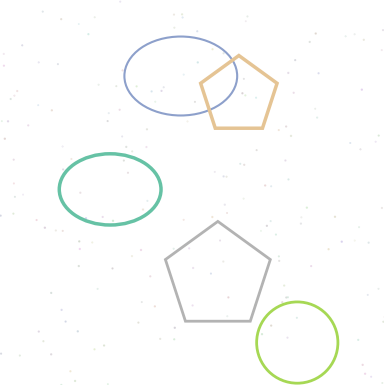[{"shape": "oval", "thickness": 2.5, "radius": 0.66, "center": [0.286, 0.508]}, {"shape": "oval", "thickness": 1.5, "radius": 0.73, "center": [0.47, 0.803]}, {"shape": "circle", "thickness": 2, "radius": 0.53, "center": [0.772, 0.11]}, {"shape": "pentagon", "thickness": 2.5, "radius": 0.52, "center": [0.62, 0.751]}, {"shape": "pentagon", "thickness": 2, "radius": 0.72, "center": [0.566, 0.282]}]